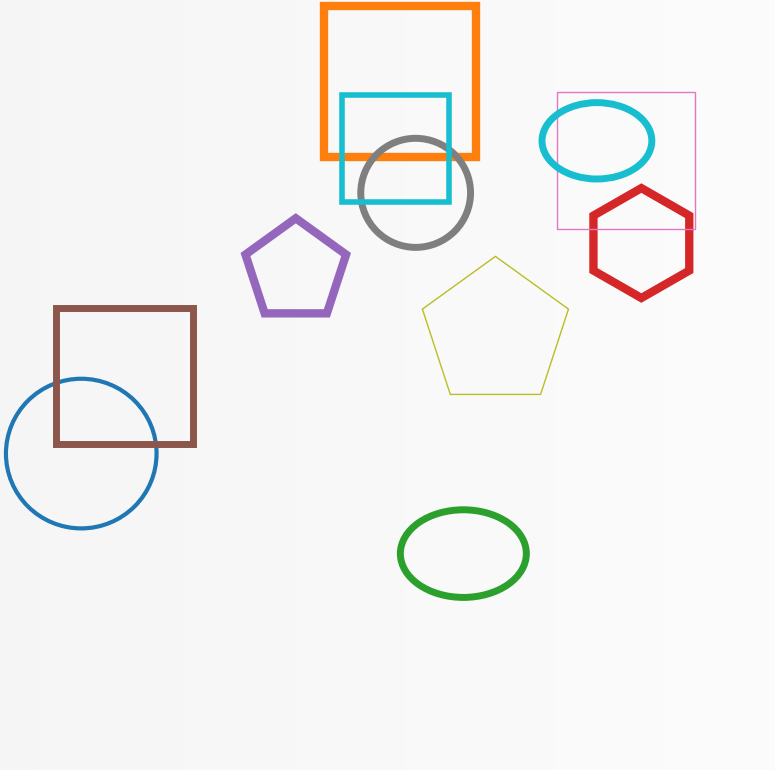[{"shape": "circle", "thickness": 1.5, "radius": 0.49, "center": [0.105, 0.411]}, {"shape": "square", "thickness": 3, "radius": 0.49, "center": [0.516, 0.895]}, {"shape": "oval", "thickness": 2.5, "radius": 0.41, "center": [0.598, 0.281]}, {"shape": "hexagon", "thickness": 3, "radius": 0.36, "center": [0.828, 0.684]}, {"shape": "pentagon", "thickness": 3, "radius": 0.34, "center": [0.382, 0.648]}, {"shape": "square", "thickness": 2.5, "radius": 0.44, "center": [0.16, 0.511]}, {"shape": "square", "thickness": 0.5, "radius": 0.45, "center": [0.808, 0.792]}, {"shape": "circle", "thickness": 2.5, "radius": 0.35, "center": [0.536, 0.75]}, {"shape": "pentagon", "thickness": 0.5, "radius": 0.5, "center": [0.639, 0.568]}, {"shape": "square", "thickness": 2, "radius": 0.35, "center": [0.51, 0.807]}, {"shape": "oval", "thickness": 2.5, "radius": 0.35, "center": [0.77, 0.817]}]